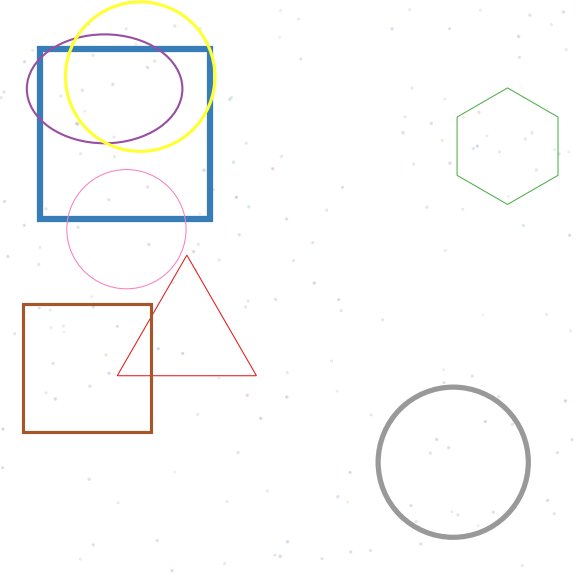[{"shape": "triangle", "thickness": 0.5, "radius": 0.7, "center": [0.324, 0.418]}, {"shape": "square", "thickness": 3, "radius": 0.74, "center": [0.217, 0.767]}, {"shape": "hexagon", "thickness": 0.5, "radius": 0.5, "center": [0.879, 0.746]}, {"shape": "oval", "thickness": 1, "radius": 0.67, "center": [0.181, 0.845]}, {"shape": "circle", "thickness": 1.5, "radius": 0.65, "center": [0.243, 0.866]}, {"shape": "square", "thickness": 1.5, "radius": 0.55, "center": [0.15, 0.362]}, {"shape": "circle", "thickness": 0.5, "radius": 0.52, "center": [0.219, 0.602]}, {"shape": "circle", "thickness": 2.5, "radius": 0.65, "center": [0.785, 0.199]}]